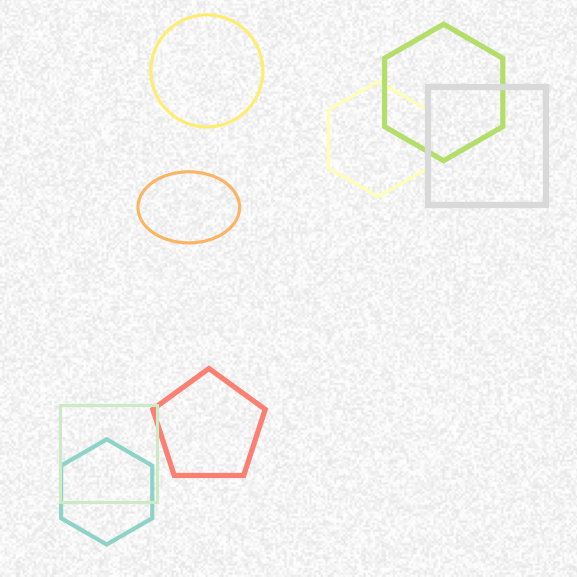[{"shape": "hexagon", "thickness": 2, "radius": 0.46, "center": [0.185, 0.147]}, {"shape": "hexagon", "thickness": 1.5, "radius": 0.5, "center": [0.655, 0.758]}, {"shape": "pentagon", "thickness": 2.5, "radius": 0.51, "center": [0.362, 0.259]}, {"shape": "oval", "thickness": 1.5, "radius": 0.44, "center": [0.327, 0.64]}, {"shape": "hexagon", "thickness": 2.5, "radius": 0.59, "center": [0.768, 0.839]}, {"shape": "square", "thickness": 3, "radius": 0.51, "center": [0.843, 0.746]}, {"shape": "square", "thickness": 1.5, "radius": 0.42, "center": [0.188, 0.214]}, {"shape": "circle", "thickness": 1.5, "radius": 0.49, "center": [0.358, 0.876]}]